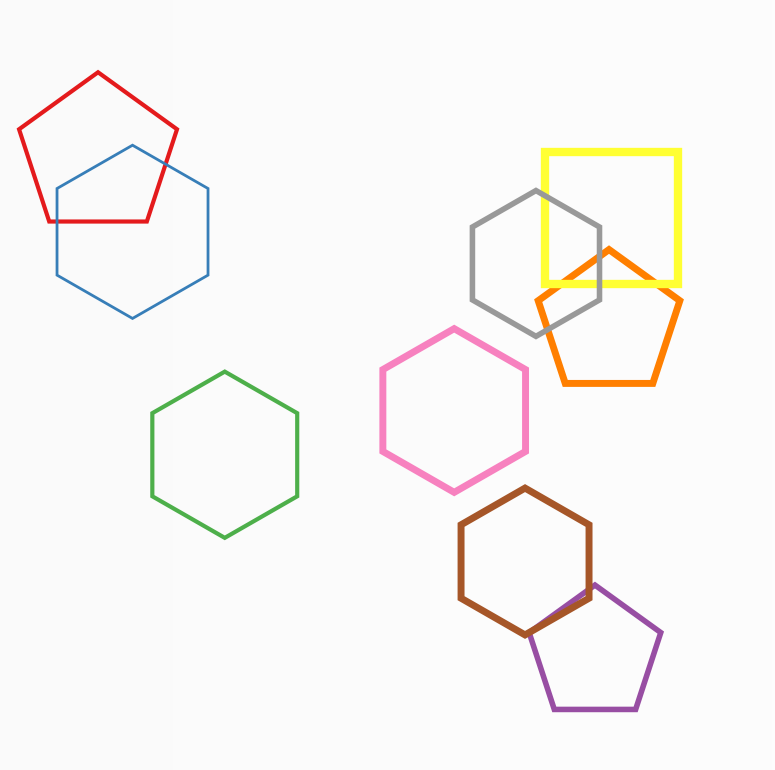[{"shape": "pentagon", "thickness": 1.5, "radius": 0.54, "center": [0.126, 0.799]}, {"shape": "hexagon", "thickness": 1, "radius": 0.56, "center": [0.171, 0.699]}, {"shape": "hexagon", "thickness": 1.5, "radius": 0.54, "center": [0.29, 0.409]}, {"shape": "pentagon", "thickness": 2, "radius": 0.45, "center": [0.768, 0.151]}, {"shape": "pentagon", "thickness": 2.5, "radius": 0.48, "center": [0.786, 0.58]}, {"shape": "square", "thickness": 3, "radius": 0.43, "center": [0.789, 0.717]}, {"shape": "hexagon", "thickness": 2.5, "radius": 0.48, "center": [0.677, 0.271]}, {"shape": "hexagon", "thickness": 2.5, "radius": 0.53, "center": [0.586, 0.467]}, {"shape": "hexagon", "thickness": 2, "radius": 0.47, "center": [0.692, 0.658]}]